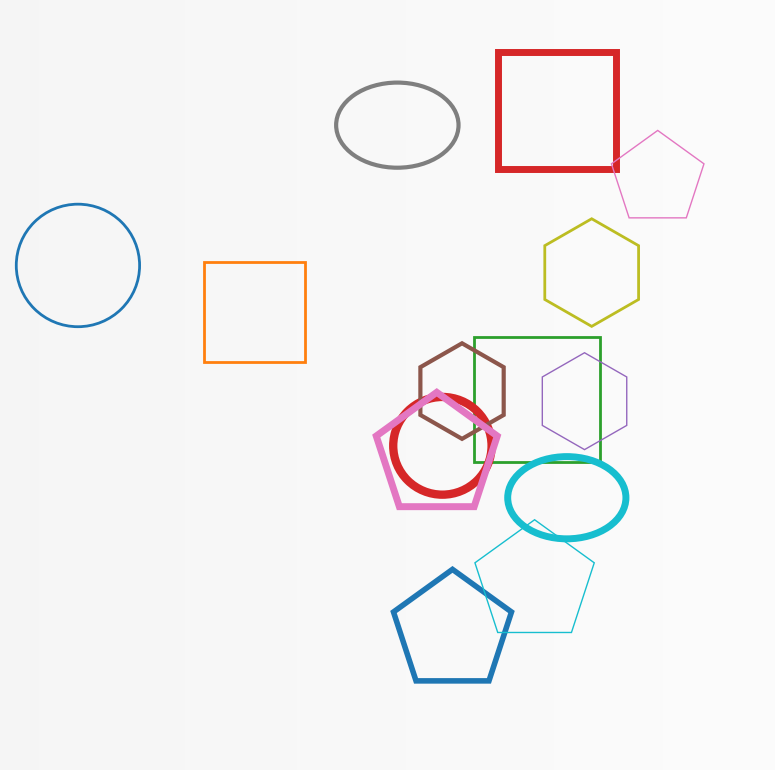[{"shape": "circle", "thickness": 1, "radius": 0.4, "center": [0.101, 0.655]}, {"shape": "pentagon", "thickness": 2, "radius": 0.4, "center": [0.584, 0.18]}, {"shape": "square", "thickness": 1, "radius": 0.33, "center": [0.329, 0.595]}, {"shape": "square", "thickness": 1, "radius": 0.41, "center": [0.693, 0.482]}, {"shape": "circle", "thickness": 3, "radius": 0.32, "center": [0.571, 0.421]}, {"shape": "square", "thickness": 2.5, "radius": 0.38, "center": [0.719, 0.857]}, {"shape": "hexagon", "thickness": 0.5, "radius": 0.31, "center": [0.754, 0.479]}, {"shape": "hexagon", "thickness": 1.5, "radius": 0.31, "center": [0.596, 0.492]}, {"shape": "pentagon", "thickness": 0.5, "radius": 0.31, "center": [0.849, 0.768]}, {"shape": "pentagon", "thickness": 2.5, "radius": 0.41, "center": [0.564, 0.408]}, {"shape": "oval", "thickness": 1.5, "radius": 0.39, "center": [0.513, 0.837]}, {"shape": "hexagon", "thickness": 1, "radius": 0.35, "center": [0.763, 0.646]}, {"shape": "pentagon", "thickness": 0.5, "radius": 0.4, "center": [0.69, 0.244]}, {"shape": "oval", "thickness": 2.5, "radius": 0.38, "center": [0.731, 0.354]}]